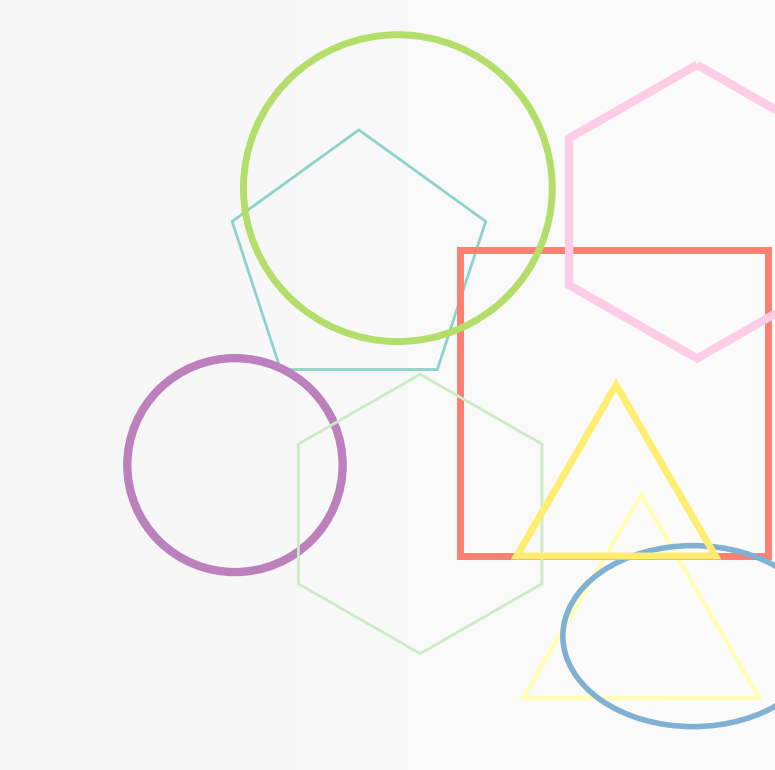[{"shape": "pentagon", "thickness": 1, "radius": 0.86, "center": [0.463, 0.659]}, {"shape": "triangle", "thickness": 1.5, "radius": 0.88, "center": [0.827, 0.181]}, {"shape": "square", "thickness": 2.5, "radius": 0.99, "center": [0.792, 0.477]}, {"shape": "oval", "thickness": 2, "radius": 0.84, "center": [0.894, 0.174]}, {"shape": "circle", "thickness": 2.5, "radius": 1.0, "center": [0.513, 0.756]}, {"shape": "hexagon", "thickness": 3, "radius": 0.95, "center": [0.9, 0.725]}, {"shape": "circle", "thickness": 3, "radius": 0.69, "center": [0.303, 0.396]}, {"shape": "hexagon", "thickness": 1, "radius": 0.91, "center": [0.542, 0.333]}, {"shape": "triangle", "thickness": 2.5, "radius": 0.74, "center": [0.795, 0.352]}]